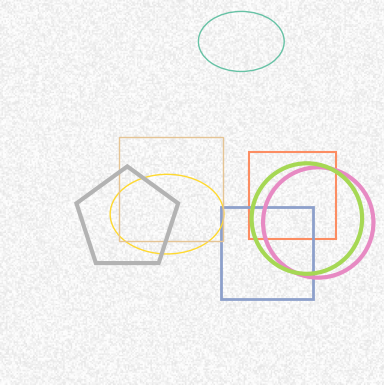[{"shape": "oval", "thickness": 1, "radius": 0.56, "center": [0.627, 0.892]}, {"shape": "square", "thickness": 1.5, "radius": 0.57, "center": [0.759, 0.492]}, {"shape": "square", "thickness": 2, "radius": 0.6, "center": [0.695, 0.343]}, {"shape": "circle", "thickness": 3, "radius": 0.72, "center": [0.827, 0.422]}, {"shape": "circle", "thickness": 3, "radius": 0.72, "center": [0.797, 0.432]}, {"shape": "oval", "thickness": 1, "radius": 0.74, "center": [0.434, 0.444]}, {"shape": "square", "thickness": 1, "radius": 0.68, "center": [0.445, 0.51]}, {"shape": "pentagon", "thickness": 3, "radius": 0.69, "center": [0.331, 0.429]}]